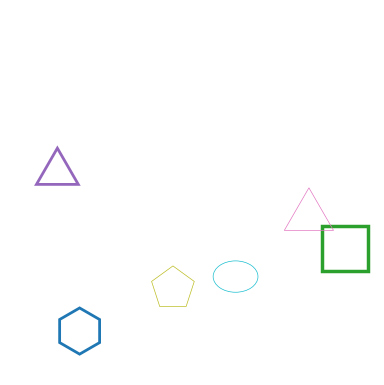[{"shape": "hexagon", "thickness": 2, "radius": 0.3, "center": [0.207, 0.14]}, {"shape": "square", "thickness": 2.5, "radius": 0.3, "center": [0.895, 0.355]}, {"shape": "triangle", "thickness": 2, "radius": 0.31, "center": [0.149, 0.552]}, {"shape": "triangle", "thickness": 0.5, "radius": 0.37, "center": [0.802, 0.438]}, {"shape": "pentagon", "thickness": 0.5, "radius": 0.29, "center": [0.449, 0.251]}, {"shape": "oval", "thickness": 0.5, "radius": 0.29, "center": [0.612, 0.282]}]